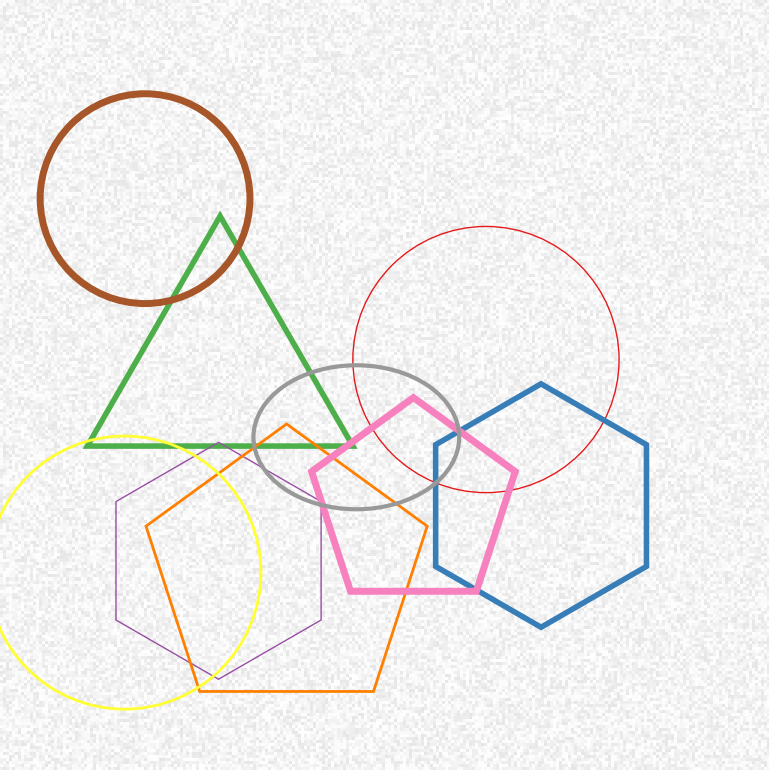[{"shape": "circle", "thickness": 0.5, "radius": 0.86, "center": [0.631, 0.533]}, {"shape": "hexagon", "thickness": 2, "radius": 0.79, "center": [0.703, 0.343]}, {"shape": "triangle", "thickness": 2, "radius": 1.0, "center": [0.286, 0.52]}, {"shape": "hexagon", "thickness": 0.5, "radius": 0.77, "center": [0.284, 0.272]}, {"shape": "pentagon", "thickness": 1, "radius": 0.96, "center": [0.372, 0.257]}, {"shape": "circle", "thickness": 1, "radius": 0.89, "center": [0.162, 0.256]}, {"shape": "circle", "thickness": 2.5, "radius": 0.68, "center": [0.188, 0.742]}, {"shape": "pentagon", "thickness": 2.5, "radius": 0.7, "center": [0.537, 0.345]}, {"shape": "oval", "thickness": 1.5, "radius": 0.67, "center": [0.463, 0.432]}]